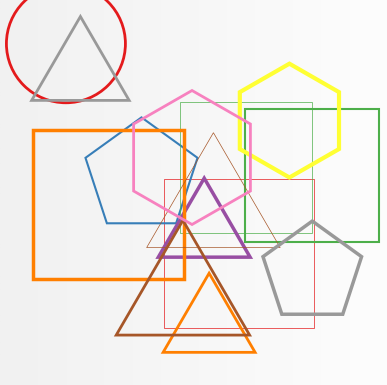[{"shape": "square", "thickness": 0.5, "radius": 0.96, "center": [0.616, 0.341]}, {"shape": "circle", "thickness": 2, "radius": 0.77, "center": [0.17, 0.887]}, {"shape": "pentagon", "thickness": 1.5, "radius": 0.76, "center": [0.365, 0.543]}, {"shape": "square", "thickness": 1.5, "radius": 0.86, "center": [0.805, 0.545]}, {"shape": "square", "thickness": 0.5, "radius": 0.85, "center": [0.635, 0.565]}, {"shape": "triangle", "thickness": 2.5, "radius": 0.68, "center": [0.527, 0.4]}, {"shape": "triangle", "thickness": 2, "radius": 0.69, "center": [0.54, 0.153]}, {"shape": "square", "thickness": 2.5, "radius": 0.97, "center": [0.279, 0.469]}, {"shape": "hexagon", "thickness": 3, "radius": 0.74, "center": [0.747, 0.687]}, {"shape": "triangle", "thickness": 0.5, "radius": 0.99, "center": [0.551, 0.456]}, {"shape": "triangle", "thickness": 2, "radius": 0.99, "center": [0.472, 0.229]}, {"shape": "hexagon", "thickness": 2, "radius": 0.87, "center": [0.496, 0.591]}, {"shape": "triangle", "thickness": 2, "radius": 0.73, "center": [0.208, 0.812]}, {"shape": "pentagon", "thickness": 2.5, "radius": 0.67, "center": [0.806, 0.292]}]